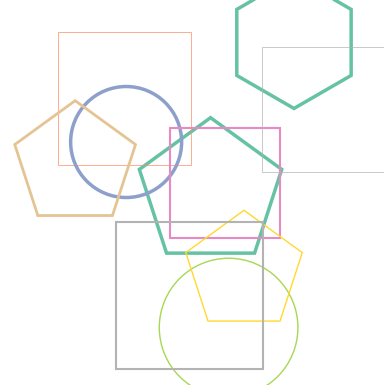[{"shape": "pentagon", "thickness": 2.5, "radius": 0.97, "center": [0.547, 0.5]}, {"shape": "hexagon", "thickness": 2.5, "radius": 0.86, "center": [0.764, 0.89]}, {"shape": "square", "thickness": 0.5, "radius": 0.86, "center": [0.323, 0.744]}, {"shape": "circle", "thickness": 2.5, "radius": 0.72, "center": [0.328, 0.631]}, {"shape": "square", "thickness": 1.5, "radius": 0.71, "center": [0.585, 0.524]}, {"shape": "circle", "thickness": 1, "radius": 0.9, "center": [0.594, 0.149]}, {"shape": "pentagon", "thickness": 1, "radius": 0.8, "center": [0.634, 0.295]}, {"shape": "pentagon", "thickness": 2, "radius": 0.82, "center": [0.195, 0.574]}, {"shape": "square", "thickness": 1.5, "radius": 0.95, "center": [0.493, 0.231]}, {"shape": "square", "thickness": 0.5, "radius": 0.81, "center": [0.842, 0.715]}]